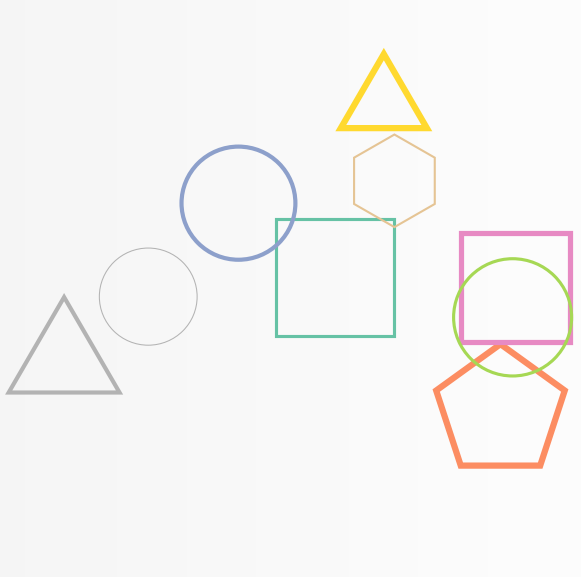[{"shape": "square", "thickness": 1.5, "radius": 0.51, "center": [0.576, 0.519]}, {"shape": "pentagon", "thickness": 3, "radius": 0.58, "center": [0.861, 0.287]}, {"shape": "circle", "thickness": 2, "radius": 0.49, "center": [0.41, 0.647]}, {"shape": "square", "thickness": 2.5, "radius": 0.47, "center": [0.887, 0.501]}, {"shape": "circle", "thickness": 1.5, "radius": 0.51, "center": [0.882, 0.45]}, {"shape": "triangle", "thickness": 3, "radius": 0.43, "center": [0.66, 0.82]}, {"shape": "hexagon", "thickness": 1, "radius": 0.4, "center": [0.679, 0.686]}, {"shape": "circle", "thickness": 0.5, "radius": 0.42, "center": [0.255, 0.486]}, {"shape": "triangle", "thickness": 2, "radius": 0.55, "center": [0.11, 0.375]}]